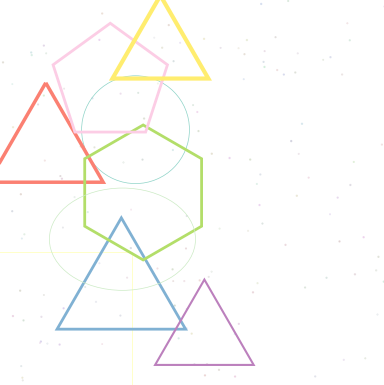[{"shape": "circle", "thickness": 0.5, "radius": 0.7, "center": [0.352, 0.663]}, {"shape": "square", "thickness": 0.5, "radius": 1.0, "center": [0.143, 0.145]}, {"shape": "triangle", "thickness": 2.5, "radius": 0.86, "center": [0.119, 0.613]}, {"shape": "triangle", "thickness": 2, "radius": 0.96, "center": [0.315, 0.241]}, {"shape": "hexagon", "thickness": 2, "radius": 0.88, "center": [0.372, 0.5]}, {"shape": "pentagon", "thickness": 2, "radius": 0.78, "center": [0.286, 0.783]}, {"shape": "triangle", "thickness": 1.5, "radius": 0.74, "center": [0.531, 0.126]}, {"shape": "oval", "thickness": 0.5, "radius": 0.95, "center": [0.318, 0.379]}, {"shape": "triangle", "thickness": 3, "radius": 0.72, "center": [0.417, 0.868]}]